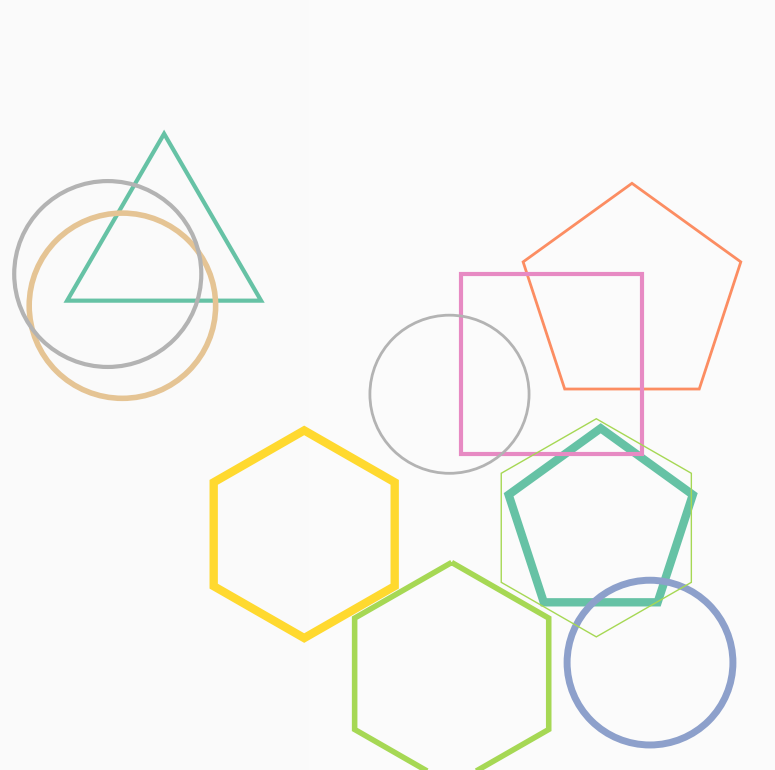[{"shape": "pentagon", "thickness": 3, "radius": 0.62, "center": [0.775, 0.319]}, {"shape": "triangle", "thickness": 1.5, "radius": 0.72, "center": [0.212, 0.682]}, {"shape": "pentagon", "thickness": 1, "radius": 0.74, "center": [0.815, 0.614]}, {"shape": "circle", "thickness": 2.5, "radius": 0.53, "center": [0.839, 0.139]}, {"shape": "square", "thickness": 1.5, "radius": 0.59, "center": [0.712, 0.527]}, {"shape": "hexagon", "thickness": 0.5, "radius": 0.71, "center": [0.769, 0.315]}, {"shape": "hexagon", "thickness": 2, "radius": 0.72, "center": [0.583, 0.125]}, {"shape": "hexagon", "thickness": 3, "radius": 0.67, "center": [0.393, 0.306]}, {"shape": "circle", "thickness": 2, "radius": 0.6, "center": [0.158, 0.603]}, {"shape": "circle", "thickness": 1, "radius": 0.51, "center": [0.58, 0.488]}, {"shape": "circle", "thickness": 1.5, "radius": 0.6, "center": [0.139, 0.644]}]